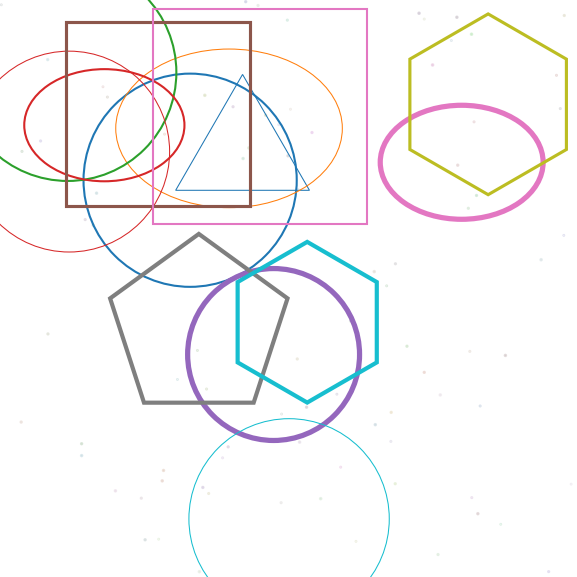[{"shape": "circle", "thickness": 1, "radius": 0.92, "center": [0.329, 0.687]}, {"shape": "triangle", "thickness": 0.5, "radius": 0.67, "center": [0.42, 0.736]}, {"shape": "oval", "thickness": 0.5, "radius": 0.98, "center": [0.397, 0.777]}, {"shape": "circle", "thickness": 1, "radius": 0.94, "center": [0.117, 0.874]}, {"shape": "circle", "thickness": 0.5, "radius": 0.87, "center": [0.12, 0.737]}, {"shape": "oval", "thickness": 1, "radius": 0.69, "center": [0.181, 0.782]}, {"shape": "circle", "thickness": 2.5, "radius": 0.74, "center": [0.474, 0.385]}, {"shape": "square", "thickness": 1.5, "radius": 0.8, "center": [0.274, 0.802]}, {"shape": "oval", "thickness": 2.5, "radius": 0.71, "center": [0.799, 0.718]}, {"shape": "square", "thickness": 1, "radius": 0.93, "center": [0.45, 0.797]}, {"shape": "pentagon", "thickness": 2, "radius": 0.81, "center": [0.344, 0.433]}, {"shape": "hexagon", "thickness": 1.5, "radius": 0.78, "center": [0.845, 0.819]}, {"shape": "hexagon", "thickness": 2, "radius": 0.7, "center": [0.532, 0.441]}, {"shape": "circle", "thickness": 0.5, "radius": 0.87, "center": [0.501, 0.101]}]